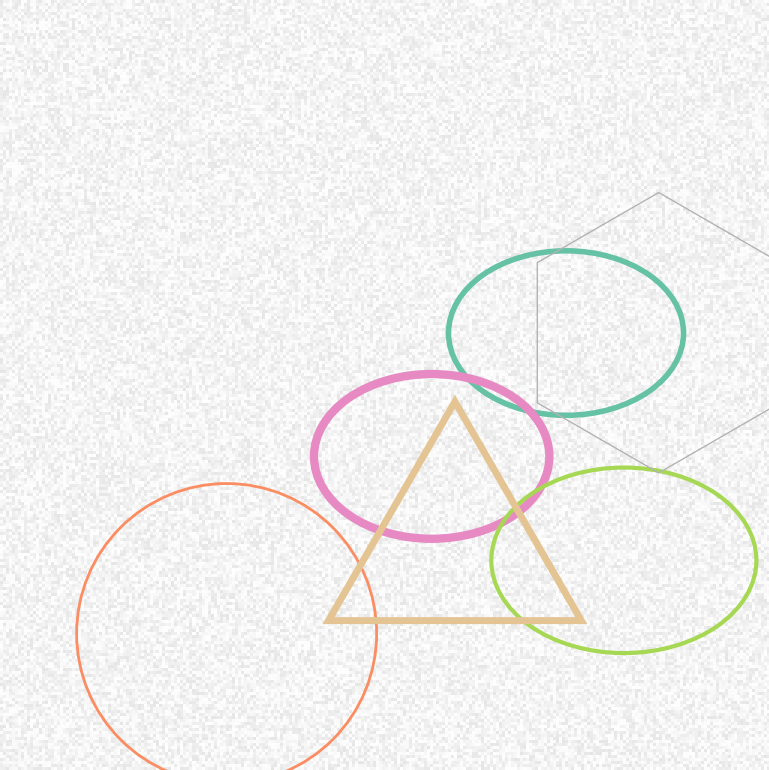[{"shape": "oval", "thickness": 2, "radius": 0.76, "center": [0.735, 0.567]}, {"shape": "circle", "thickness": 1, "radius": 0.97, "center": [0.294, 0.177]}, {"shape": "oval", "thickness": 3, "radius": 0.76, "center": [0.561, 0.407]}, {"shape": "oval", "thickness": 1.5, "radius": 0.86, "center": [0.81, 0.272]}, {"shape": "triangle", "thickness": 2.5, "radius": 0.95, "center": [0.591, 0.289]}, {"shape": "hexagon", "thickness": 0.5, "radius": 0.91, "center": [0.855, 0.568]}]